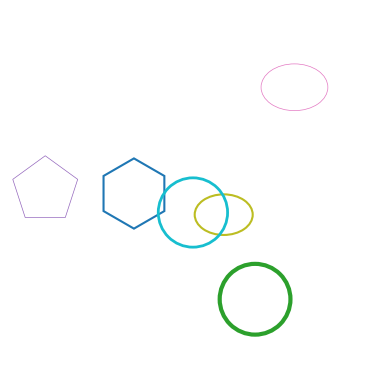[{"shape": "hexagon", "thickness": 1.5, "radius": 0.46, "center": [0.348, 0.497]}, {"shape": "circle", "thickness": 3, "radius": 0.46, "center": [0.663, 0.223]}, {"shape": "pentagon", "thickness": 0.5, "radius": 0.44, "center": [0.117, 0.507]}, {"shape": "oval", "thickness": 0.5, "radius": 0.43, "center": [0.765, 0.773]}, {"shape": "oval", "thickness": 1.5, "radius": 0.38, "center": [0.581, 0.442]}, {"shape": "circle", "thickness": 2, "radius": 0.45, "center": [0.501, 0.448]}]